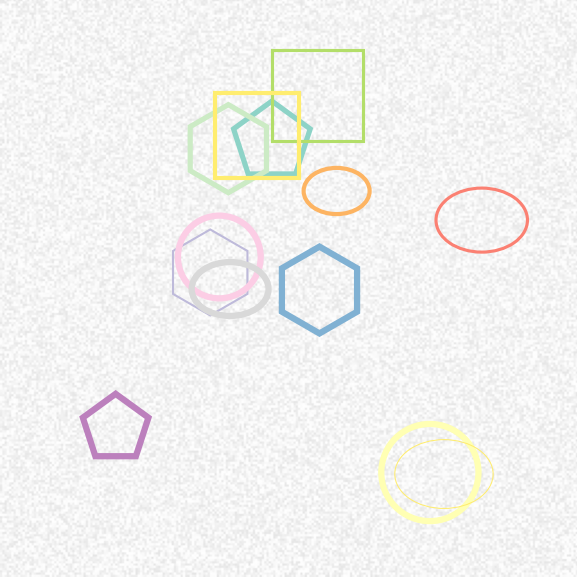[{"shape": "pentagon", "thickness": 2.5, "radius": 0.35, "center": [0.471, 0.754]}, {"shape": "circle", "thickness": 3, "radius": 0.42, "center": [0.744, 0.181]}, {"shape": "hexagon", "thickness": 1, "radius": 0.37, "center": [0.364, 0.527]}, {"shape": "oval", "thickness": 1.5, "radius": 0.4, "center": [0.834, 0.618]}, {"shape": "hexagon", "thickness": 3, "radius": 0.38, "center": [0.553, 0.497]}, {"shape": "oval", "thickness": 2, "radius": 0.29, "center": [0.583, 0.668]}, {"shape": "square", "thickness": 1.5, "radius": 0.39, "center": [0.55, 0.834]}, {"shape": "circle", "thickness": 3, "radius": 0.36, "center": [0.38, 0.554]}, {"shape": "oval", "thickness": 3, "radius": 0.33, "center": [0.398, 0.499]}, {"shape": "pentagon", "thickness": 3, "radius": 0.3, "center": [0.2, 0.257]}, {"shape": "hexagon", "thickness": 2.5, "radius": 0.38, "center": [0.395, 0.742]}, {"shape": "oval", "thickness": 0.5, "radius": 0.43, "center": [0.769, 0.178]}, {"shape": "square", "thickness": 2, "radius": 0.37, "center": [0.445, 0.765]}]